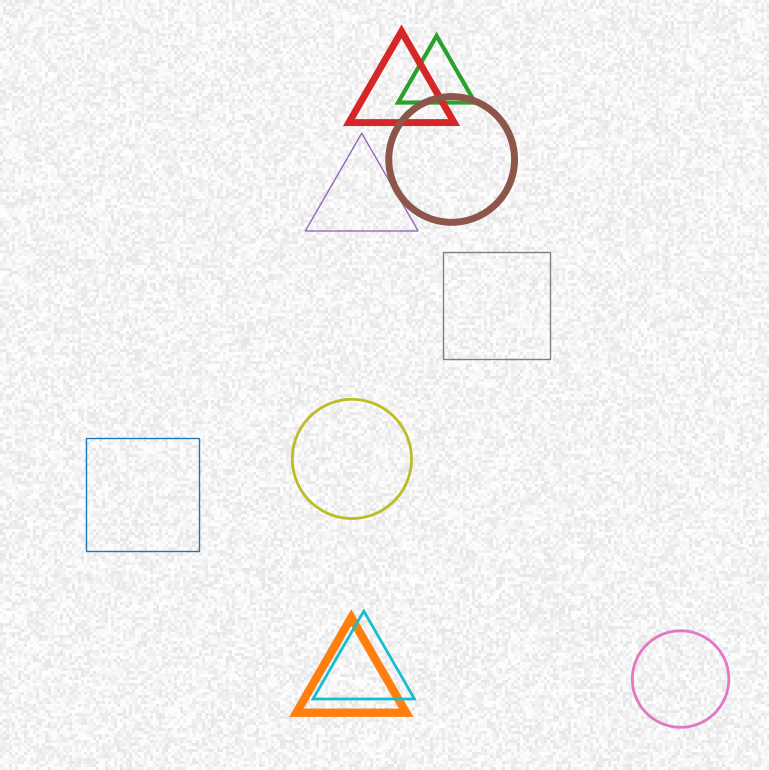[{"shape": "square", "thickness": 0.5, "radius": 0.37, "center": [0.185, 0.358]}, {"shape": "triangle", "thickness": 3, "radius": 0.41, "center": [0.456, 0.116]}, {"shape": "triangle", "thickness": 1.5, "radius": 0.29, "center": [0.567, 0.896]}, {"shape": "triangle", "thickness": 2.5, "radius": 0.39, "center": [0.521, 0.88]}, {"shape": "triangle", "thickness": 0.5, "radius": 0.42, "center": [0.47, 0.742]}, {"shape": "circle", "thickness": 2.5, "radius": 0.41, "center": [0.587, 0.793]}, {"shape": "circle", "thickness": 1, "radius": 0.31, "center": [0.884, 0.118]}, {"shape": "square", "thickness": 0.5, "radius": 0.35, "center": [0.645, 0.604]}, {"shape": "circle", "thickness": 1, "radius": 0.39, "center": [0.457, 0.404]}, {"shape": "triangle", "thickness": 1, "radius": 0.38, "center": [0.472, 0.13]}]